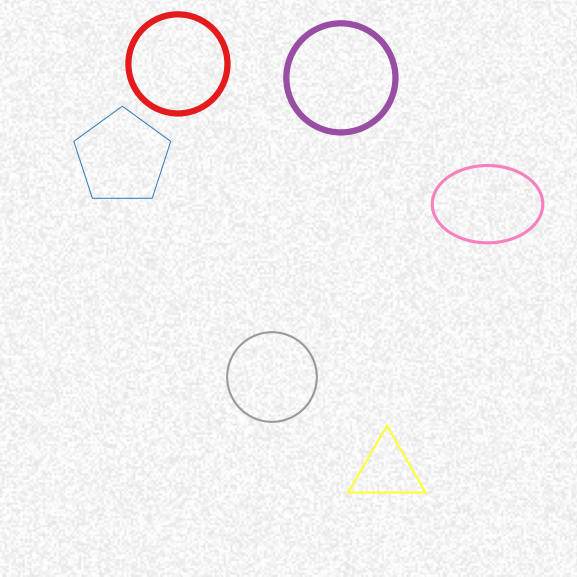[{"shape": "circle", "thickness": 3, "radius": 0.43, "center": [0.308, 0.888]}, {"shape": "pentagon", "thickness": 0.5, "radius": 0.44, "center": [0.212, 0.727]}, {"shape": "circle", "thickness": 3, "radius": 0.47, "center": [0.59, 0.864]}, {"shape": "triangle", "thickness": 1, "radius": 0.39, "center": [0.67, 0.185]}, {"shape": "oval", "thickness": 1.5, "radius": 0.48, "center": [0.844, 0.646]}, {"shape": "circle", "thickness": 1, "radius": 0.39, "center": [0.471, 0.346]}]